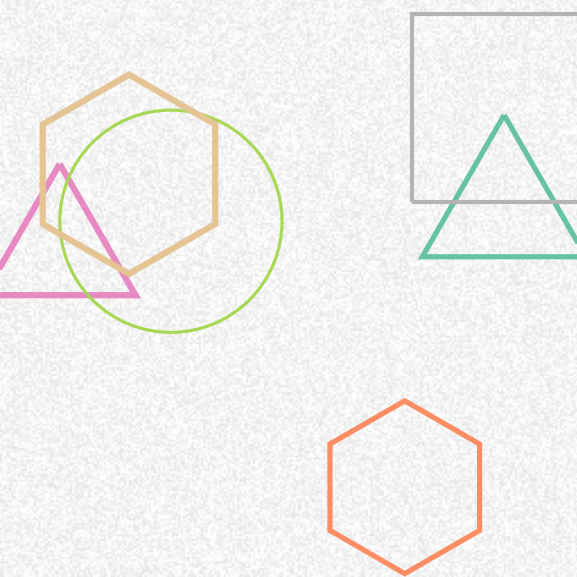[{"shape": "triangle", "thickness": 2.5, "radius": 0.82, "center": [0.873, 0.636]}, {"shape": "hexagon", "thickness": 2.5, "radius": 0.75, "center": [0.701, 0.155]}, {"shape": "triangle", "thickness": 3, "radius": 0.76, "center": [0.103, 0.564]}, {"shape": "circle", "thickness": 1.5, "radius": 0.96, "center": [0.296, 0.616]}, {"shape": "hexagon", "thickness": 3, "radius": 0.86, "center": [0.223, 0.697]}, {"shape": "square", "thickness": 2, "radius": 0.81, "center": [0.875, 0.812]}]